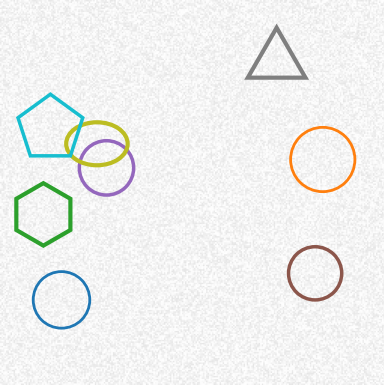[{"shape": "circle", "thickness": 2, "radius": 0.37, "center": [0.16, 0.221]}, {"shape": "circle", "thickness": 2, "radius": 0.42, "center": [0.838, 0.586]}, {"shape": "hexagon", "thickness": 3, "radius": 0.41, "center": [0.113, 0.443]}, {"shape": "circle", "thickness": 2.5, "radius": 0.35, "center": [0.277, 0.564]}, {"shape": "circle", "thickness": 2.5, "radius": 0.35, "center": [0.818, 0.29]}, {"shape": "triangle", "thickness": 3, "radius": 0.43, "center": [0.719, 0.842]}, {"shape": "oval", "thickness": 3, "radius": 0.4, "center": [0.252, 0.627]}, {"shape": "pentagon", "thickness": 2.5, "radius": 0.44, "center": [0.131, 0.667]}]